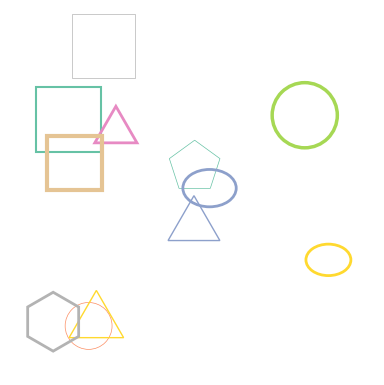[{"shape": "square", "thickness": 1.5, "radius": 0.42, "center": [0.177, 0.689]}, {"shape": "pentagon", "thickness": 0.5, "radius": 0.35, "center": [0.506, 0.567]}, {"shape": "circle", "thickness": 0.5, "radius": 0.3, "center": [0.23, 0.153]}, {"shape": "triangle", "thickness": 1, "radius": 0.39, "center": [0.504, 0.414]}, {"shape": "oval", "thickness": 2, "radius": 0.35, "center": [0.544, 0.511]}, {"shape": "triangle", "thickness": 2, "radius": 0.32, "center": [0.301, 0.661]}, {"shape": "circle", "thickness": 2.5, "radius": 0.42, "center": [0.792, 0.701]}, {"shape": "oval", "thickness": 2, "radius": 0.29, "center": [0.853, 0.325]}, {"shape": "triangle", "thickness": 1, "radius": 0.41, "center": [0.25, 0.164]}, {"shape": "square", "thickness": 3, "radius": 0.36, "center": [0.194, 0.577]}, {"shape": "hexagon", "thickness": 2, "radius": 0.38, "center": [0.138, 0.164]}, {"shape": "square", "thickness": 0.5, "radius": 0.41, "center": [0.269, 0.88]}]